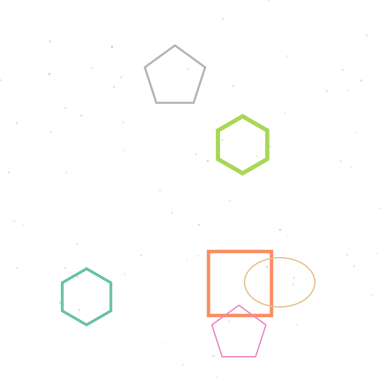[{"shape": "hexagon", "thickness": 2, "radius": 0.36, "center": [0.225, 0.229]}, {"shape": "square", "thickness": 2.5, "radius": 0.41, "center": [0.621, 0.265]}, {"shape": "pentagon", "thickness": 1, "radius": 0.37, "center": [0.62, 0.133]}, {"shape": "hexagon", "thickness": 3, "radius": 0.37, "center": [0.63, 0.624]}, {"shape": "oval", "thickness": 1, "radius": 0.46, "center": [0.726, 0.267]}, {"shape": "pentagon", "thickness": 1.5, "radius": 0.41, "center": [0.454, 0.8]}]